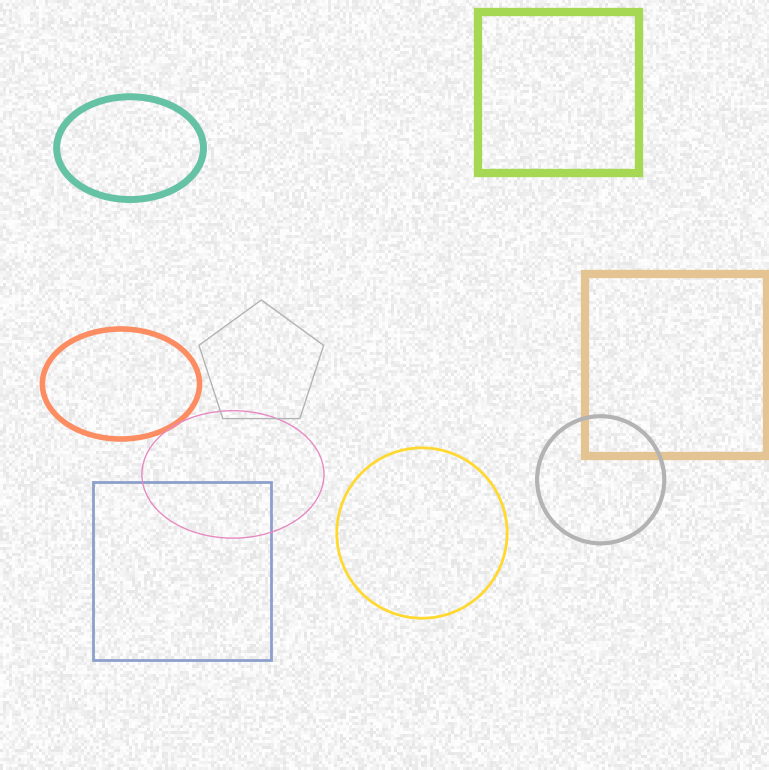[{"shape": "oval", "thickness": 2.5, "radius": 0.48, "center": [0.169, 0.808]}, {"shape": "oval", "thickness": 2, "radius": 0.51, "center": [0.157, 0.501]}, {"shape": "square", "thickness": 1, "radius": 0.58, "center": [0.236, 0.258]}, {"shape": "oval", "thickness": 0.5, "radius": 0.59, "center": [0.302, 0.384]}, {"shape": "square", "thickness": 3, "radius": 0.52, "center": [0.726, 0.88]}, {"shape": "circle", "thickness": 1, "radius": 0.55, "center": [0.548, 0.308]}, {"shape": "square", "thickness": 3, "radius": 0.59, "center": [0.878, 0.526]}, {"shape": "circle", "thickness": 1.5, "radius": 0.41, "center": [0.78, 0.377]}, {"shape": "pentagon", "thickness": 0.5, "radius": 0.43, "center": [0.339, 0.525]}]